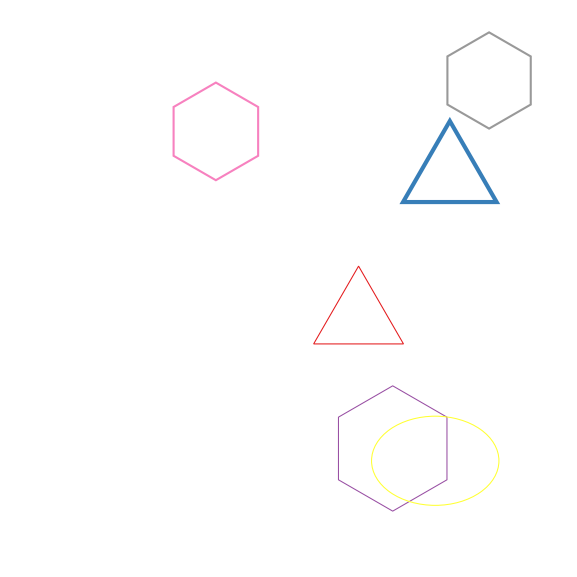[{"shape": "triangle", "thickness": 0.5, "radius": 0.45, "center": [0.621, 0.449]}, {"shape": "triangle", "thickness": 2, "radius": 0.47, "center": [0.779, 0.696]}, {"shape": "hexagon", "thickness": 0.5, "radius": 0.54, "center": [0.68, 0.223]}, {"shape": "oval", "thickness": 0.5, "radius": 0.55, "center": [0.754, 0.201]}, {"shape": "hexagon", "thickness": 1, "radius": 0.42, "center": [0.374, 0.772]}, {"shape": "hexagon", "thickness": 1, "radius": 0.42, "center": [0.847, 0.86]}]